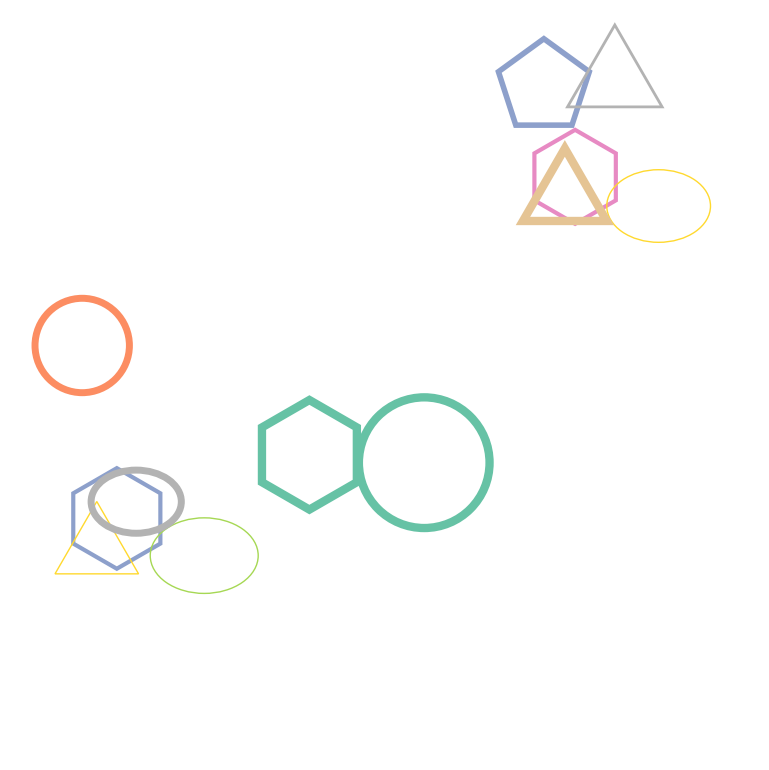[{"shape": "hexagon", "thickness": 3, "radius": 0.36, "center": [0.402, 0.409]}, {"shape": "circle", "thickness": 3, "radius": 0.42, "center": [0.551, 0.399]}, {"shape": "circle", "thickness": 2.5, "radius": 0.31, "center": [0.107, 0.551]}, {"shape": "pentagon", "thickness": 2, "radius": 0.31, "center": [0.706, 0.888]}, {"shape": "hexagon", "thickness": 1.5, "radius": 0.33, "center": [0.152, 0.327]}, {"shape": "hexagon", "thickness": 1.5, "radius": 0.31, "center": [0.747, 0.77]}, {"shape": "oval", "thickness": 0.5, "radius": 0.35, "center": [0.265, 0.278]}, {"shape": "triangle", "thickness": 0.5, "radius": 0.31, "center": [0.126, 0.286]}, {"shape": "oval", "thickness": 0.5, "radius": 0.34, "center": [0.855, 0.732]}, {"shape": "triangle", "thickness": 3, "radius": 0.31, "center": [0.734, 0.744]}, {"shape": "triangle", "thickness": 1, "radius": 0.35, "center": [0.798, 0.897]}, {"shape": "oval", "thickness": 2.5, "radius": 0.29, "center": [0.177, 0.348]}]